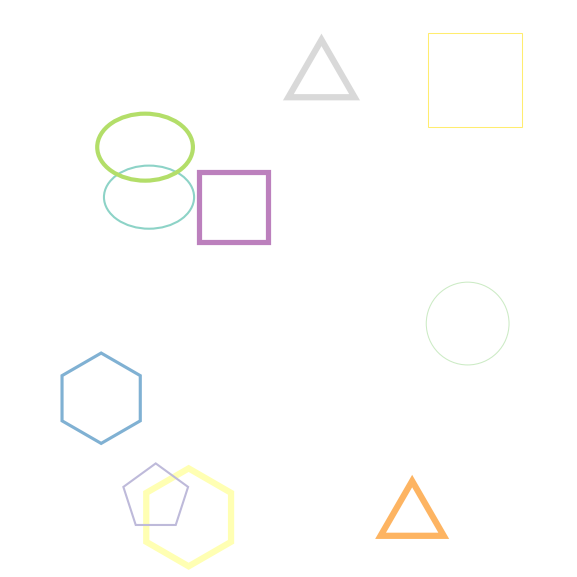[{"shape": "oval", "thickness": 1, "radius": 0.39, "center": [0.258, 0.658]}, {"shape": "hexagon", "thickness": 3, "radius": 0.42, "center": [0.327, 0.103]}, {"shape": "pentagon", "thickness": 1, "radius": 0.29, "center": [0.27, 0.138]}, {"shape": "hexagon", "thickness": 1.5, "radius": 0.39, "center": [0.175, 0.31]}, {"shape": "triangle", "thickness": 3, "radius": 0.32, "center": [0.714, 0.103]}, {"shape": "oval", "thickness": 2, "radius": 0.41, "center": [0.251, 0.744]}, {"shape": "triangle", "thickness": 3, "radius": 0.33, "center": [0.557, 0.864]}, {"shape": "square", "thickness": 2.5, "radius": 0.3, "center": [0.404, 0.64]}, {"shape": "circle", "thickness": 0.5, "radius": 0.36, "center": [0.81, 0.439]}, {"shape": "square", "thickness": 0.5, "radius": 0.41, "center": [0.823, 0.861]}]